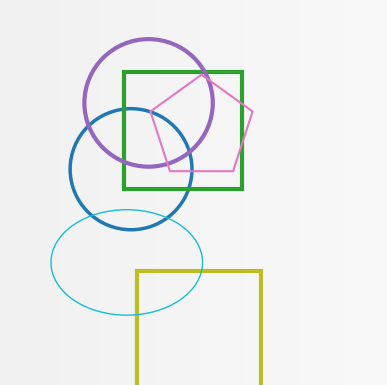[{"shape": "circle", "thickness": 2.5, "radius": 0.79, "center": [0.338, 0.56]}, {"shape": "square", "thickness": 3, "radius": 0.76, "center": [0.472, 0.661]}, {"shape": "circle", "thickness": 3, "radius": 0.83, "center": [0.383, 0.733]}, {"shape": "pentagon", "thickness": 1.5, "radius": 0.69, "center": [0.52, 0.667]}, {"shape": "square", "thickness": 3, "radius": 0.8, "center": [0.514, 0.135]}, {"shape": "oval", "thickness": 1, "radius": 0.98, "center": [0.327, 0.318]}]